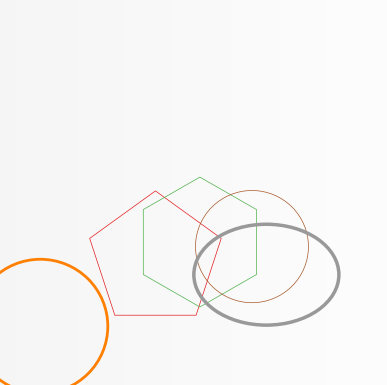[{"shape": "pentagon", "thickness": 0.5, "radius": 0.89, "center": [0.401, 0.326]}, {"shape": "hexagon", "thickness": 0.5, "radius": 0.84, "center": [0.516, 0.371]}, {"shape": "circle", "thickness": 2, "radius": 0.87, "center": [0.104, 0.153]}, {"shape": "circle", "thickness": 0.5, "radius": 0.73, "center": [0.65, 0.359]}, {"shape": "oval", "thickness": 2.5, "radius": 0.94, "center": [0.687, 0.287]}]